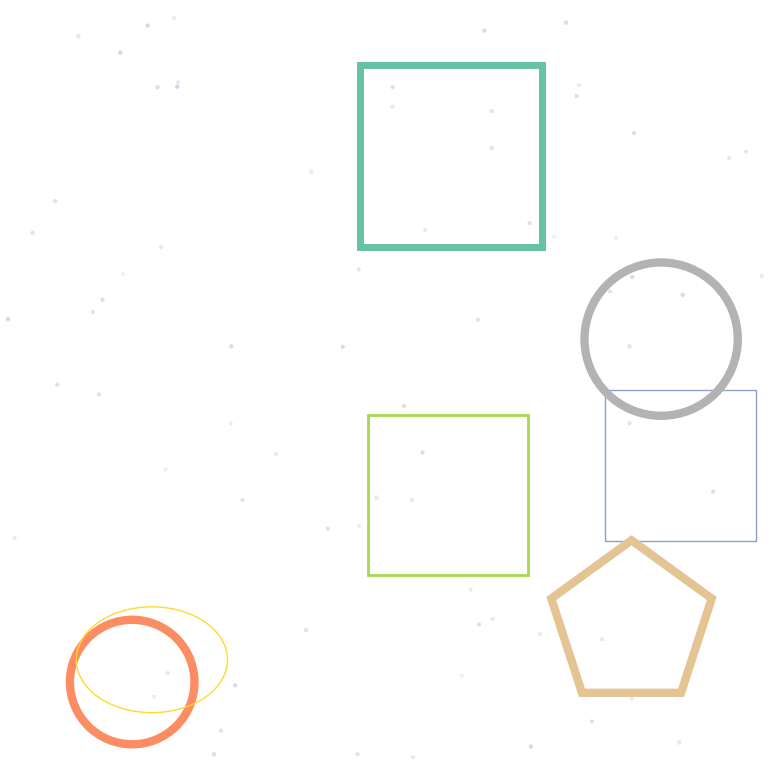[{"shape": "square", "thickness": 2.5, "radius": 0.59, "center": [0.585, 0.797]}, {"shape": "circle", "thickness": 3, "radius": 0.4, "center": [0.172, 0.114]}, {"shape": "square", "thickness": 0.5, "radius": 0.49, "center": [0.884, 0.395]}, {"shape": "square", "thickness": 1, "radius": 0.52, "center": [0.582, 0.357]}, {"shape": "oval", "thickness": 0.5, "radius": 0.49, "center": [0.197, 0.143]}, {"shape": "pentagon", "thickness": 3, "radius": 0.55, "center": [0.82, 0.189]}, {"shape": "circle", "thickness": 3, "radius": 0.5, "center": [0.859, 0.56]}]